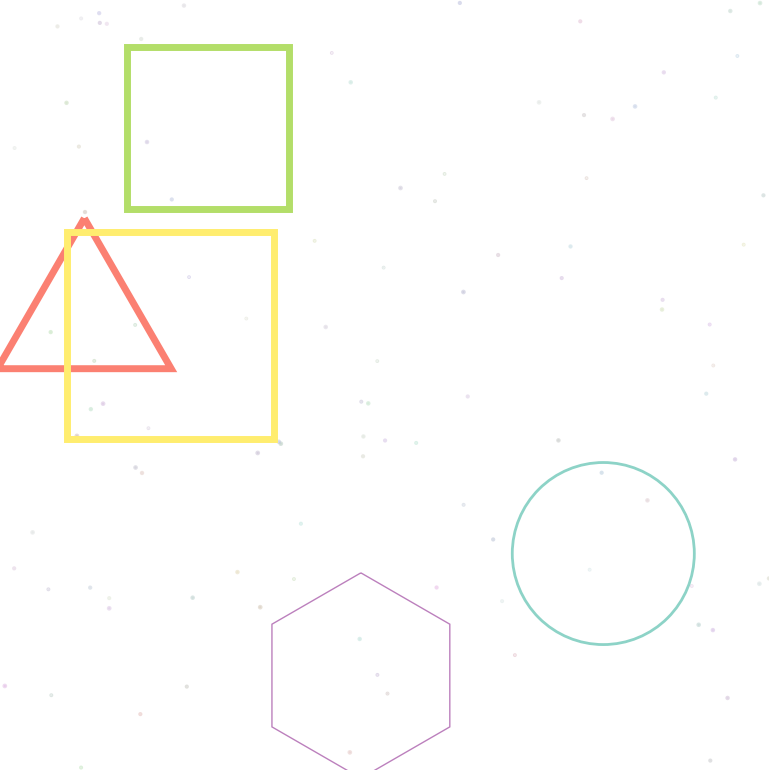[{"shape": "circle", "thickness": 1, "radius": 0.59, "center": [0.784, 0.281]}, {"shape": "triangle", "thickness": 2.5, "radius": 0.65, "center": [0.11, 0.586]}, {"shape": "square", "thickness": 2.5, "radius": 0.53, "center": [0.27, 0.834]}, {"shape": "hexagon", "thickness": 0.5, "radius": 0.67, "center": [0.469, 0.123]}, {"shape": "square", "thickness": 2.5, "radius": 0.67, "center": [0.221, 0.564]}]